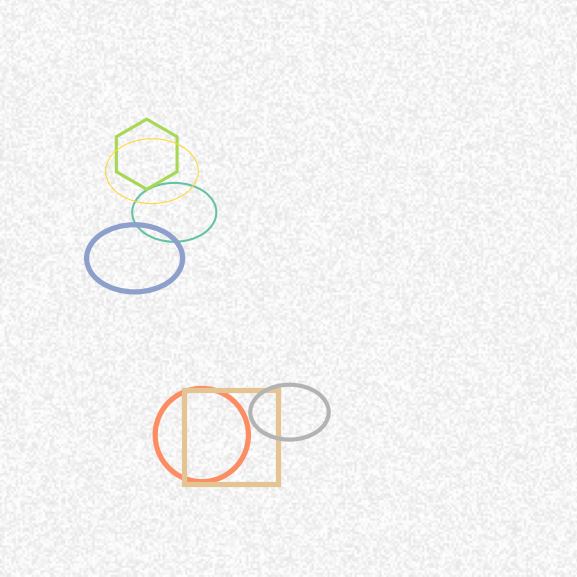[{"shape": "oval", "thickness": 1, "radius": 0.36, "center": [0.302, 0.631]}, {"shape": "circle", "thickness": 2.5, "radius": 0.4, "center": [0.349, 0.246]}, {"shape": "oval", "thickness": 2.5, "radius": 0.42, "center": [0.233, 0.552]}, {"shape": "hexagon", "thickness": 1.5, "radius": 0.3, "center": [0.254, 0.732]}, {"shape": "oval", "thickness": 0.5, "radius": 0.4, "center": [0.263, 0.703]}, {"shape": "square", "thickness": 2.5, "radius": 0.4, "center": [0.4, 0.242]}, {"shape": "oval", "thickness": 2, "radius": 0.34, "center": [0.501, 0.285]}]